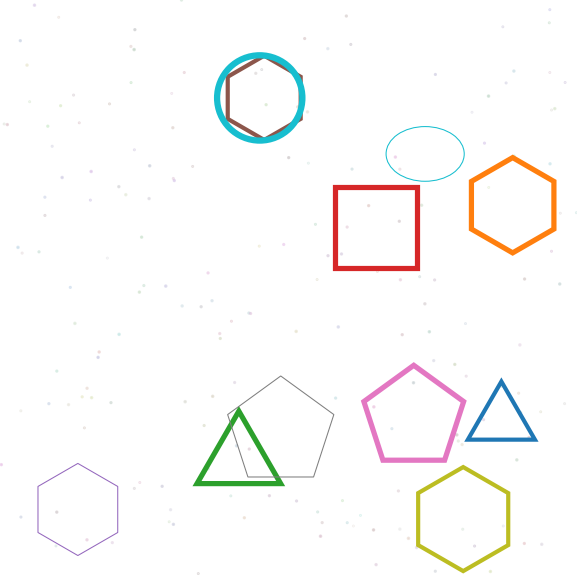[{"shape": "triangle", "thickness": 2, "radius": 0.34, "center": [0.868, 0.271]}, {"shape": "hexagon", "thickness": 2.5, "radius": 0.41, "center": [0.888, 0.644]}, {"shape": "triangle", "thickness": 2.5, "radius": 0.42, "center": [0.414, 0.204]}, {"shape": "square", "thickness": 2.5, "radius": 0.35, "center": [0.651, 0.605]}, {"shape": "hexagon", "thickness": 0.5, "radius": 0.4, "center": [0.135, 0.117]}, {"shape": "hexagon", "thickness": 2, "radius": 0.36, "center": [0.457, 0.83]}, {"shape": "pentagon", "thickness": 2.5, "radius": 0.45, "center": [0.716, 0.276]}, {"shape": "pentagon", "thickness": 0.5, "radius": 0.48, "center": [0.486, 0.251]}, {"shape": "hexagon", "thickness": 2, "radius": 0.45, "center": [0.802, 0.1]}, {"shape": "circle", "thickness": 3, "radius": 0.37, "center": [0.45, 0.83]}, {"shape": "oval", "thickness": 0.5, "radius": 0.34, "center": [0.736, 0.733]}]